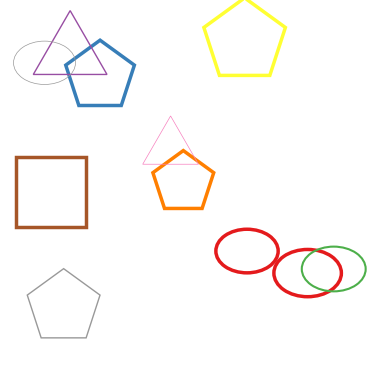[{"shape": "oval", "thickness": 2.5, "radius": 0.44, "center": [0.799, 0.291]}, {"shape": "oval", "thickness": 2.5, "radius": 0.4, "center": [0.642, 0.348]}, {"shape": "pentagon", "thickness": 2.5, "radius": 0.47, "center": [0.26, 0.802]}, {"shape": "oval", "thickness": 1.5, "radius": 0.41, "center": [0.867, 0.301]}, {"shape": "triangle", "thickness": 1, "radius": 0.55, "center": [0.182, 0.862]}, {"shape": "pentagon", "thickness": 2.5, "radius": 0.42, "center": [0.476, 0.526]}, {"shape": "pentagon", "thickness": 2.5, "radius": 0.56, "center": [0.635, 0.894]}, {"shape": "square", "thickness": 2.5, "radius": 0.45, "center": [0.132, 0.501]}, {"shape": "triangle", "thickness": 0.5, "radius": 0.42, "center": [0.443, 0.615]}, {"shape": "oval", "thickness": 0.5, "radius": 0.4, "center": [0.116, 0.837]}, {"shape": "pentagon", "thickness": 1, "radius": 0.5, "center": [0.165, 0.203]}]